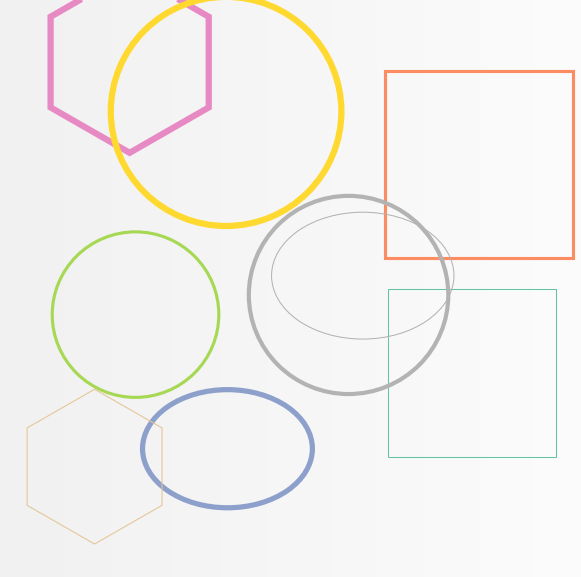[{"shape": "square", "thickness": 0.5, "radius": 0.73, "center": [0.812, 0.353]}, {"shape": "square", "thickness": 1.5, "radius": 0.81, "center": [0.824, 0.714]}, {"shape": "oval", "thickness": 2.5, "radius": 0.73, "center": [0.391, 0.222]}, {"shape": "hexagon", "thickness": 3, "radius": 0.79, "center": [0.223, 0.892]}, {"shape": "circle", "thickness": 1.5, "radius": 0.72, "center": [0.233, 0.454]}, {"shape": "circle", "thickness": 3, "radius": 0.99, "center": [0.389, 0.806]}, {"shape": "hexagon", "thickness": 0.5, "radius": 0.67, "center": [0.163, 0.191]}, {"shape": "circle", "thickness": 2, "radius": 0.86, "center": [0.6, 0.488]}, {"shape": "oval", "thickness": 0.5, "radius": 0.78, "center": [0.624, 0.522]}]